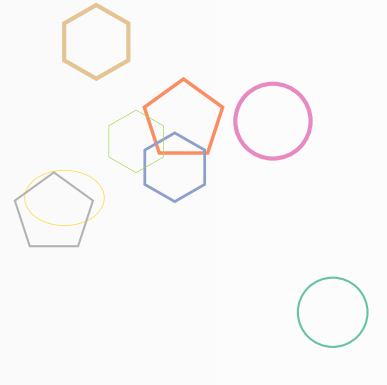[{"shape": "circle", "thickness": 1.5, "radius": 0.45, "center": [0.859, 0.189]}, {"shape": "pentagon", "thickness": 2.5, "radius": 0.53, "center": [0.473, 0.689]}, {"shape": "hexagon", "thickness": 2, "radius": 0.45, "center": [0.451, 0.566]}, {"shape": "circle", "thickness": 3, "radius": 0.49, "center": [0.704, 0.685]}, {"shape": "hexagon", "thickness": 0.5, "radius": 0.41, "center": [0.351, 0.633]}, {"shape": "oval", "thickness": 0.5, "radius": 0.51, "center": [0.166, 0.486]}, {"shape": "hexagon", "thickness": 3, "radius": 0.48, "center": [0.248, 0.891]}, {"shape": "pentagon", "thickness": 1.5, "radius": 0.53, "center": [0.139, 0.446]}]